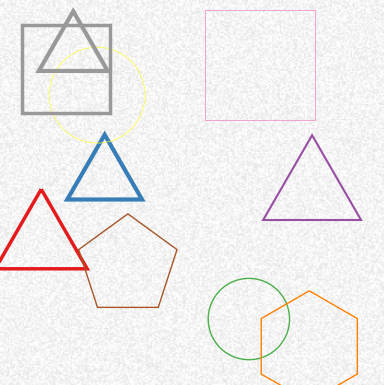[{"shape": "triangle", "thickness": 2.5, "radius": 0.69, "center": [0.107, 0.371]}, {"shape": "triangle", "thickness": 3, "radius": 0.56, "center": [0.272, 0.538]}, {"shape": "circle", "thickness": 1, "radius": 0.53, "center": [0.646, 0.171]}, {"shape": "triangle", "thickness": 1.5, "radius": 0.73, "center": [0.811, 0.502]}, {"shape": "hexagon", "thickness": 1, "radius": 0.72, "center": [0.803, 0.1]}, {"shape": "circle", "thickness": 0.5, "radius": 0.62, "center": [0.252, 0.753]}, {"shape": "pentagon", "thickness": 1, "radius": 0.67, "center": [0.332, 0.31]}, {"shape": "square", "thickness": 0.5, "radius": 0.71, "center": [0.676, 0.831]}, {"shape": "triangle", "thickness": 3, "radius": 0.52, "center": [0.19, 0.867]}, {"shape": "square", "thickness": 2.5, "radius": 0.57, "center": [0.172, 0.821]}]